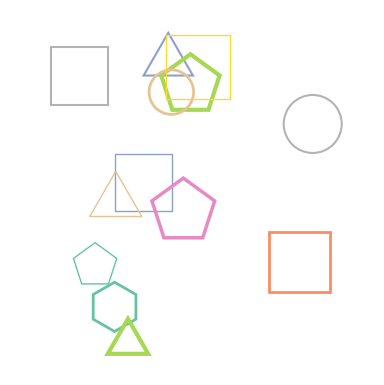[{"shape": "pentagon", "thickness": 1, "radius": 0.3, "center": [0.247, 0.31]}, {"shape": "hexagon", "thickness": 2, "radius": 0.32, "center": [0.298, 0.203]}, {"shape": "square", "thickness": 2, "radius": 0.39, "center": [0.778, 0.319]}, {"shape": "triangle", "thickness": 1.5, "radius": 0.37, "center": [0.437, 0.841]}, {"shape": "square", "thickness": 1, "radius": 0.37, "center": [0.373, 0.525]}, {"shape": "pentagon", "thickness": 2.5, "radius": 0.43, "center": [0.476, 0.452]}, {"shape": "pentagon", "thickness": 3, "radius": 0.4, "center": [0.495, 0.779]}, {"shape": "triangle", "thickness": 3, "radius": 0.3, "center": [0.332, 0.111]}, {"shape": "square", "thickness": 1, "radius": 0.42, "center": [0.515, 0.827]}, {"shape": "circle", "thickness": 2, "radius": 0.29, "center": [0.445, 0.761]}, {"shape": "triangle", "thickness": 1, "radius": 0.39, "center": [0.301, 0.477]}, {"shape": "square", "thickness": 1.5, "radius": 0.37, "center": [0.207, 0.802]}, {"shape": "circle", "thickness": 1.5, "radius": 0.38, "center": [0.812, 0.678]}]